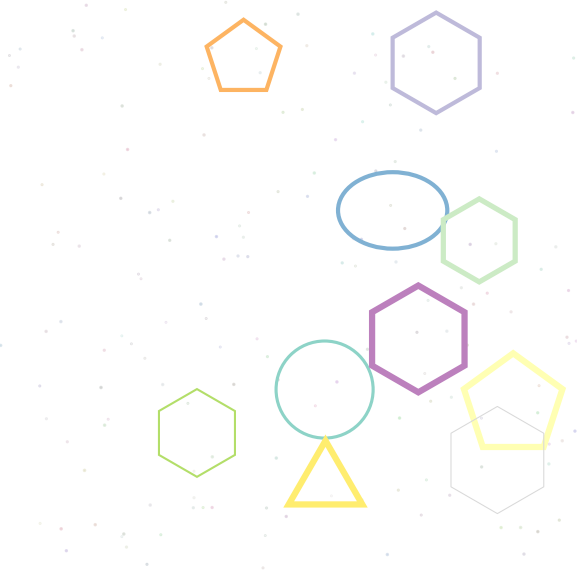[{"shape": "circle", "thickness": 1.5, "radius": 0.42, "center": [0.562, 0.325]}, {"shape": "pentagon", "thickness": 3, "radius": 0.45, "center": [0.889, 0.298]}, {"shape": "hexagon", "thickness": 2, "radius": 0.44, "center": [0.755, 0.89]}, {"shape": "oval", "thickness": 2, "radius": 0.47, "center": [0.68, 0.635]}, {"shape": "pentagon", "thickness": 2, "radius": 0.34, "center": [0.422, 0.898]}, {"shape": "hexagon", "thickness": 1, "radius": 0.38, "center": [0.341, 0.249]}, {"shape": "hexagon", "thickness": 0.5, "radius": 0.46, "center": [0.861, 0.203]}, {"shape": "hexagon", "thickness": 3, "radius": 0.46, "center": [0.724, 0.412]}, {"shape": "hexagon", "thickness": 2.5, "radius": 0.36, "center": [0.83, 0.583]}, {"shape": "triangle", "thickness": 3, "radius": 0.37, "center": [0.564, 0.162]}]